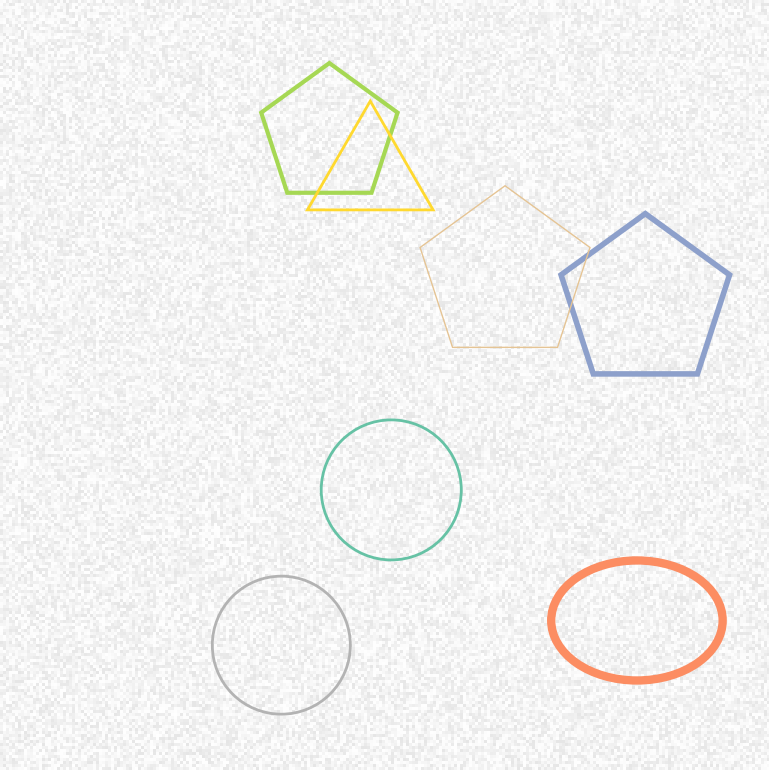[{"shape": "circle", "thickness": 1, "radius": 0.45, "center": [0.508, 0.364]}, {"shape": "oval", "thickness": 3, "radius": 0.56, "center": [0.827, 0.194]}, {"shape": "pentagon", "thickness": 2, "radius": 0.58, "center": [0.838, 0.607]}, {"shape": "pentagon", "thickness": 1.5, "radius": 0.47, "center": [0.428, 0.825]}, {"shape": "triangle", "thickness": 1, "radius": 0.47, "center": [0.481, 0.775]}, {"shape": "pentagon", "thickness": 0.5, "radius": 0.58, "center": [0.656, 0.643]}, {"shape": "circle", "thickness": 1, "radius": 0.45, "center": [0.365, 0.162]}]